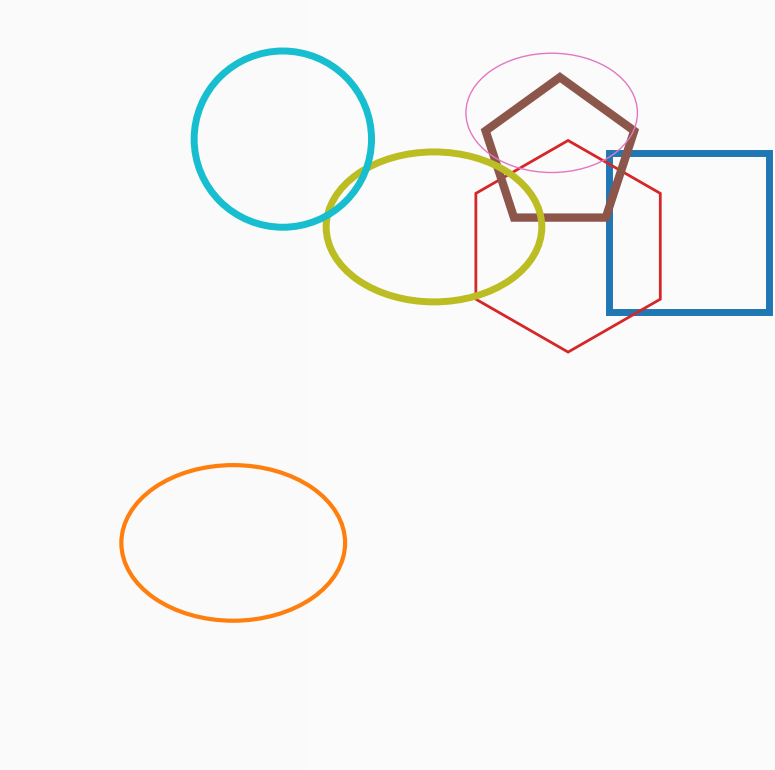[{"shape": "square", "thickness": 2.5, "radius": 0.51, "center": [0.889, 0.698]}, {"shape": "oval", "thickness": 1.5, "radius": 0.72, "center": [0.301, 0.295]}, {"shape": "hexagon", "thickness": 1, "radius": 0.69, "center": [0.733, 0.68]}, {"shape": "pentagon", "thickness": 3, "radius": 0.5, "center": [0.722, 0.799]}, {"shape": "oval", "thickness": 0.5, "radius": 0.55, "center": [0.712, 0.853]}, {"shape": "oval", "thickness": 2.5, "radius": 0.7, "center": [0.56, 0.705]}, {"shape": "circle", "thickness": 2.5, "radius": 0.57, "center": [0.365, 0.819]}]